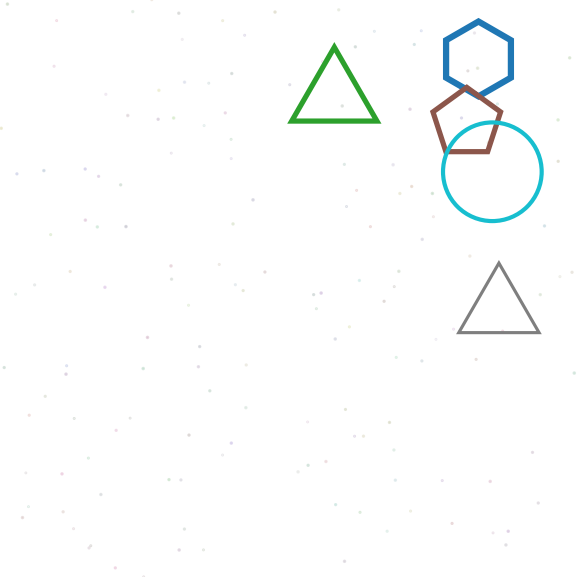[{"shape": "hexagon", "thickness": 3, "radius": 0.32, "center": [0.829, 0.897]}, {"shape": "triangle", "thickness": 2.5, "radius": 0.43, "center": [0.579, 0.832]}, {"shape": "pentagon", "thickness": 2.5, "radius": 0.31, "center": [0.808, 0.786]}, {"shape": "triangle", "thickness": 1.5, "radius": 0.4, "center": [0.864, 0.463]}, {"shape": "circle", "thickness": 2, "radius": 0.43, "center": [0.853, 0.702]}]